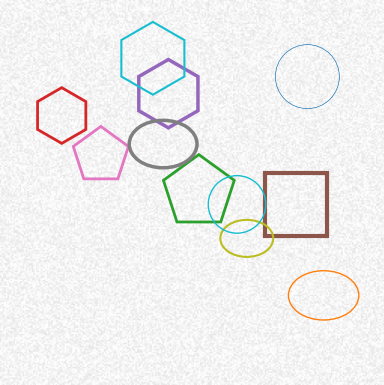[{"shape": "circle", "thickness": 0.5, "radius": 0.42, "center": [0.798, 0.801]}, {"shape": "oval", "thickness": 1, "radius": 0.46, "center": [0.841, 0.233]}, {"shape": "pentagon", "thickness": 2, "radius": 0.48, "center": [0.517, 0.502]}, {"shape": "hexagon", "thickness": 2, "radius": 0.36, "center": [0.16, 0.7]}, {"shape": "hexagon", "thickness": 2.5, "radius": 0.44, "center": [0.437, 0.757]}, {"shape": "square", "thickness": 3, "radius": 0.4, "center": [0.769, 0.469]}, {"shape": "pentagon", "thickness": 2, "radius": 0.38, "center": [0.262, 0.596]}, {"shape": "oval", "thickness": 2.5, "radius": 0.44, "center": [0.424, 0.626]}, {"shape": "oval", "thickness": 1.5, "radius": 0.34, "center": [0.641, 0.381]}, {"shape": "circle", "thickness": 1, "radius": 0.37, "center": [0.616, 0.469]}, {"shape": "hexagon", "thickness": 1.5, "radius": 0.47, "center": [0.397, 0.849]}]